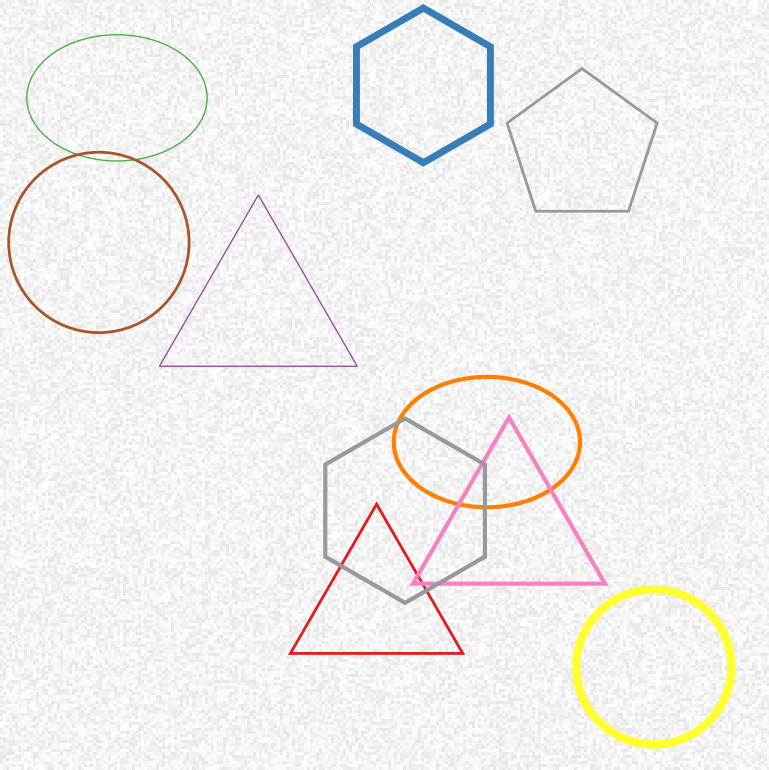[{"shape": "triangle", "thickness": 1, "radius": 0.65, "center": [0.489, 0.216]}, {"shape": "hexagon", "thickness": 2.5, "radius": 0.5, "center": [0.55, 0.889]}, {"shape": "oval", "thickness": 0.5, "radius": 0.59, "center": [0.152, 0.873]}, {"shape": "triangle", "thickness": 0.5, "radius": 0.74, "center": [0.335, 0.598]}, {"shape": "oval", "thickness": 1.5, "radius": 0.6, "center": [0.632, 0.426]}, {"shape": "circle", "thickness": 3, "radius": 0.5, "center": [0.849, 0.134]}, {"shape": "circle", "thickness": 1, "radius": 0.59, "center": [0.128, 0.685]}, {"shape": "triangle", "thickness": 1.5, "radius": 0.72, "center": [0.661, 0.314]}, {"shape": "pentagon", "thickness": 1, "radius": 0.51, "center": [0.756, 0.808]}, {"shape": "hexagon", "thickness": 1.5, "radius": 0.6, "center": [0.526, 0.337]}]